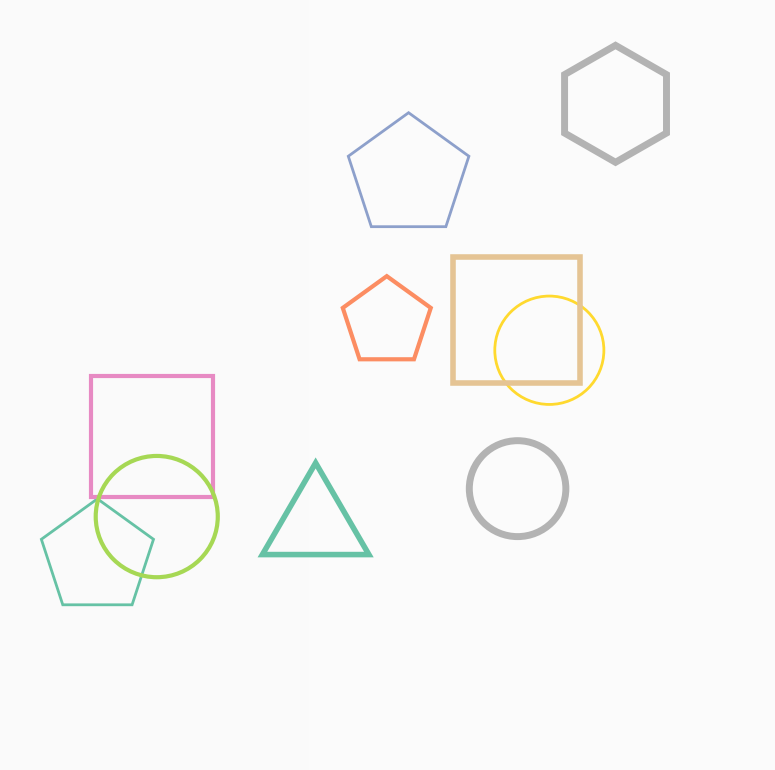[{"shape": "pentagon", "thickness": 1, "radius": 0.38, "center": [0.126, 0.276]}, {"shape": "triangle", "thickness": 2, "radius": 0.4, "center": [0.407, 0.319]}, {"shape": "pentagon", "thickness": 1.5, "radius": 0.3, "center": [0.499, 0.582]}, {"shape": "pentagon", "thickness": 1, "radius": 0.41, "center": [0.527, 0.772]}, {"shape": "square", "thickness": 1.5, "radius": 0.39, "center": [0.196, 0.433]}, {"shape": "circle", "thickness": 1.5, "radius": 0.39, "center": [0.202, 0.329]}, {"shape": "circle", "thickness": 1, "radius": 0.35, "center": [0.709, 0.545]}, {"shape": "square", "thickness": 2, "radius": 0.41, "center": [0.667, 0.584]}, {"shape": "circle", "thickness": 2.5, "radius": 0.31, "center": [0.668, 0.365]}, {"shape": "hexagon", "thickness": 2.5, "radius": 0.38, "center": [0.794, 0.865]}]